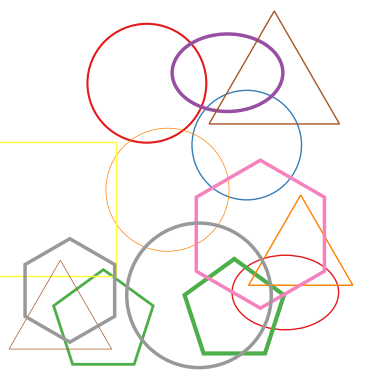[{"shape": "oval", "thickness": 1, "radius": 0.69, "center": [0.741, 0.24]}, {"shape": "circle", "thickness": 1.5, "radius": 0.77, "center": [0.382, 0.784]}, {"shape": "circle", "thickness": 1, "radius": 0.71, "center": [0.641, 0.623]}, {"shape": "pentagon", "thickness": 2, "radius": 0.68, "center": [0.269, 0.164]}, {"shape": "pentagon", "thickness": 3, "radius": 0.68, "center": [0.608, 0.192]}, {"shape": "oval", "thickness": 2.5, "radius": 0.72, "center": [0.591, 0.811]}, {"shape": "triangle", "thickness": 1, "radius": 0.78, "center": [0.781, 0.337]}, {"shape": "circle", "thickness": 0.5, "radius": 0.8, "center": [0.435, 0.507]}, {"shape": "square", "thickness": 1, "radius": 0.87, "center": [0.126, 0.457]}, {"shape": "triangle", "thickness": 0.5, "radius": 0.77, "center": [0.157, 0.17]}, {"shape": "triangle", "thickness": 1, "radius": 0.98, "center": [0.712, 0.776]}, {"shape": "hexagon", "thickness": 2.5, "radius": 0.96, "center": [0.676, 0.392]}, {"shape": "hexagon", "thickness": 2.5, "radius": 0.67, "center": [0.181, 0.246]}, {"shape": "circle", "thickness": 2.5, "radius": 0.94, "center": [0.517, 0.233]}]